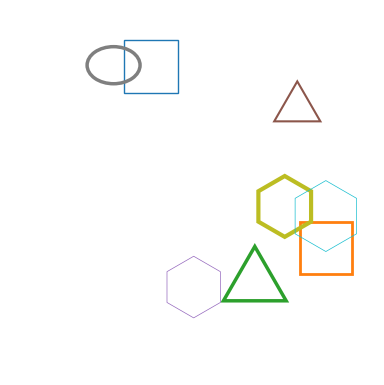[{"shape": "square", "thickness": 1, "radius": 0.35, "center": [0.392, 0.828]}, {"shape": "square", "thickness": 2, "radius": 0.34, "center": [0.847, 0.357]}, {"shape": "triangle", "thickness": 2.5, "radius": 0.47, "center": [0.662, 0.266]}, {"shape": "hexagon", "thickness": 0.5, "radius": 0.4, "center": [0.503, 0.254]}, {"shape": "triangle", "thickness": 1.5, "radius": 0.35, "center": [0.772, 0.719]}, {"shape": "oval", "thickness": 2.5, "radius": 0.34, "center": [0.295, 0.831]}, {"shape": "hexagon", "thickness": 3, "radius": 0.4, "center": [0.74, 0.464]}, {"shape": "hexagon", "thickness": 0.5, "radius": 0.46, "center": [0.846, 0.439]}]